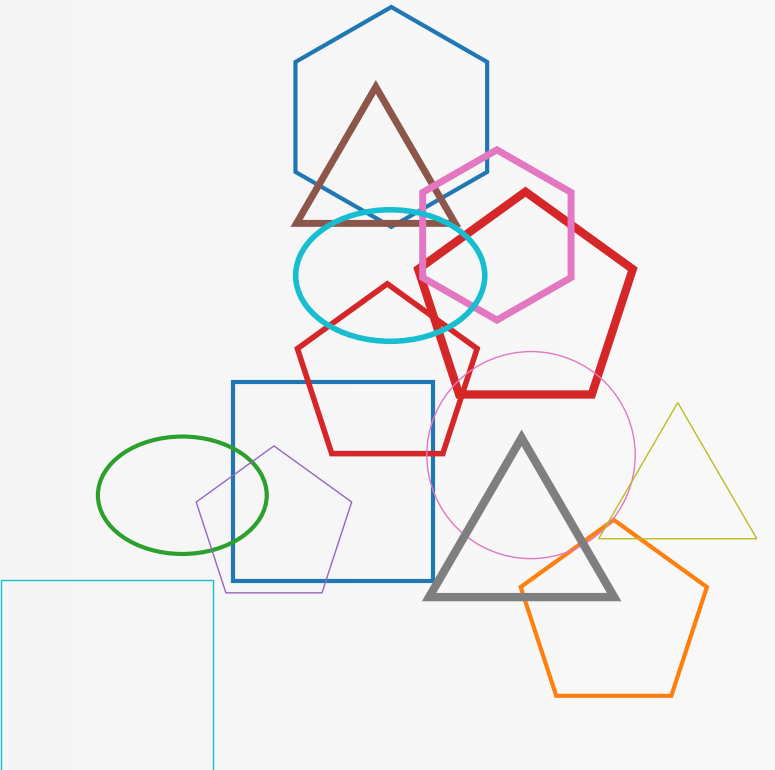[{"shape": "square", "thickness": 1.5, "radius": 0.65, "center": [0.43, 0.375]}, {"shape": "hexagon", "thickness": 1.5, "radius": 0.71, "center": [0.505, 0.848]}, {"shape": "pentagon", "thickness": 1.5, "radius": 0.63, "center": [0.792, 0.199]}, {"shape": "oval", "thickness": 1.5, "radius": 0.54, "center": [0.235, 0.357]}, {"shape": "pentagon", "thickness": 3, "radius": 0.73, "center": [0.678, 0.605]}, {"shape": "pentagon", "thickness": 2, "radius": 0.61, "center": [0.5, 0.51]}, {"shape": "pentagon", "thickness": 0.5, "radius": 0.53, "center": [0.353, 0.315]}, {"shape": "triangle", "thickness": 2.5, "radius": 0.59, "center": [0.485, 0.769]}, {"shape": "hexagon", "thickness": 2.5, "radius": 0.55, "center": [0.641, 0.695]}, {"shape": "circle", "thickness": 0.5, "radius": 0.67, "center": [0.685, 0.409]}, {"shape": "triangle", "thickness": 3, "radius": 0.69, "center": [0.673, 0.293]}, {"shape": "triangle", "thickness": 0.5, "radius": 0.59, "center": [0.874, 0.359]}, {"shape": "oval", "thickness": 2, "radius": 0.61, "center": [0.504, 0.642]}, {"shape": "square", "thickness": 0.5, "radius": 0.68, "center": [0.138, 0.11]}]